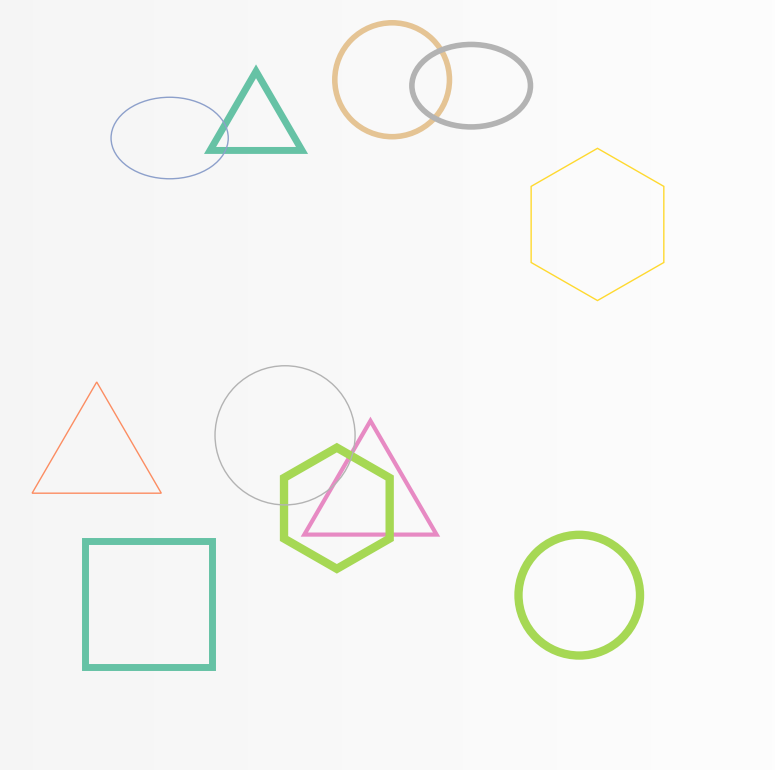[{"shape": "square", "thickness": 2.5, "radius": 0.41, "center": [0.192, 0.215]}, {"shape": "triangle", "thickness": 2.5, "radius": 0.34, "center": [0.33, 0.839]}, {"shape": "triangle", "thickness": 0.5, "radius": 0.48, "center": [0.125, 0.408]}, {"shape": "oval", "thickness": 0.5, "radius": 0.38, "center": [0.219, 0.821]}, {"shape": "triangle", "thickness": 1.5, "radius": 0.49, "center": [0.478, 0.355]}, {"shape": "hexagon", "thickness": 3, "radius": 0.39, "center": [0.435, 0.34]}, {"shape": "circle", "thickness": 3, "radius": 0.39, "center": [0.747, 0.227]}, {"shape": "hexagon", "thickness": 0.5, "radius": 0.49, "center": [0.771, 0.709]}, {"shape": "circle", "thickness": 2, "radius": 0.37, "center": [0.506, 0.896]}, {"shape": "oval", "thickness": 2, "radius": 0.38, "center": [0.608, 0.889]}, {"shape": "circle", "thickness": 0.5, "radius": 0.45, "center": [0.368, 0.435]}]